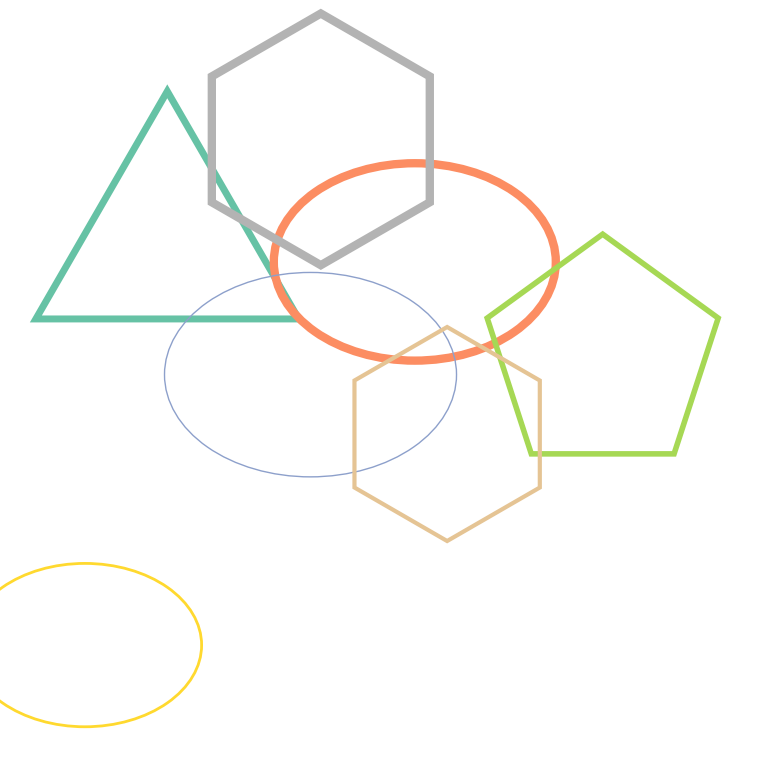[{"shape": "triangle", "thickness": 2.5, "radius": 0.99, "center": [0.217, 0.684]}, {"shape": "oval", "thickness": 3, "radius": 0.92, "center": [0.539, 0.66]}, {"shape": "oval", "thickness": 0.5, "radius": 0.95, "center": [0.403, 0.513]}, {"shape": "pentagon", "thickness": 2, "radius": 0.79, "center": [0.783, 0.538]}, {"shape": "oval", "thickness": 1, "radius": 0.76, "center": [0.11, 0.162]}, {"shape": "hexagon", "thickness": 1.5, "radius": 0.69, "center": [0.581, 0.436]}, {"shape": "hexagon", "thickness": 3, "radius": 0.82, "center": [0.417, 0.819]}]